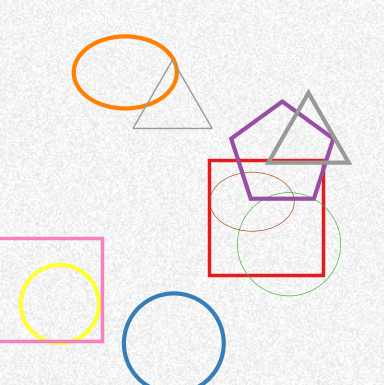[{"shape": "square", "thickness": 2.5, "radius": 0.74, "center": [0.691, 0.435]}, {"shape": "circle", "thickness": 3, "radius": 0.65, "center": [0.451, 0.108]}, {"shape": "circle", "thickness": 0.5, "radius": 0.67, "center": [0.751, 0.366]}, {"shape": "pentagon", "thickness": 3, "radius": 0.7, "center": [0.733, 0.597]}, {"shape": "oval", "thickness": 3, "radius": 0.67, "center": [0.325, 0.812]}, {"shape": "circle", "thickness": 3, "radius": 0.51, "center": [0.156, 0.21]}, {"shape": "oval", "thickness": 0.5, "radius": 0.55, "center": [0.655, 0.476]}, {"shape": "square", "thickness": 2.5, "radius": 0.67, "center": [0.13, 0.248]}, {"shape": "triangle", "thickness": 3, "radius": 0.6, "center": [0.801, 0.638]}, {"shape": "triangle", "thickness": 1, "radius": 0.59, "center": [0.448, 0.726]}]